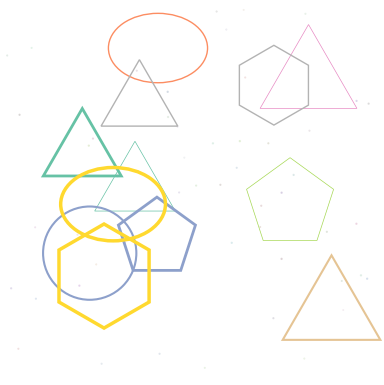[{"shape": "triangle", "thickness": 2, "radius": 0.58, "center": [0.214, 0.601]}, {"shape": "triangle", "thickness": 0.5, "radius": 0.6, "center": [0.351, 0.512]}, {"shape": "oval", "thickness": 1, "radius": 0.64, "center": [0.41, 0.875]}, {"shape": "pentagon", "thickness": 2, "radius": 0.53, "center": [0.408, 0.383]}, {"shape": "circle", "thickness": 1.5, "radius": 0.61, "center": [0.233, 0.342]}, {"shape": "triangle", "thickness": 0.5, "radius": 0.73, "center": [0.801, 0.791]}, {"shape": "pentagon", "thickness": 0.5, "radius": 0.59, "center": [0.753, 0.472]}, {"shape": "oval", "thickness": 2.5, "radius": 0.68, "center": [0.294, 0.47]}, {"shape": "hexagon", "thickness": 2.5, "radius": 0.68, "center": [0.27, 0.283]}, {"shape": "triangle", "thickness": 1.5, "radius": 0.73, "center": [0.861, 0.19]}, {"shape": "triangle", "thickness": 1, "radius": 0.58, "center": [0.362, 0.73]}, {"shape": "hexagon", "thickness": 1, "radius": 0.52, "center": [0.711, 0.779]}]